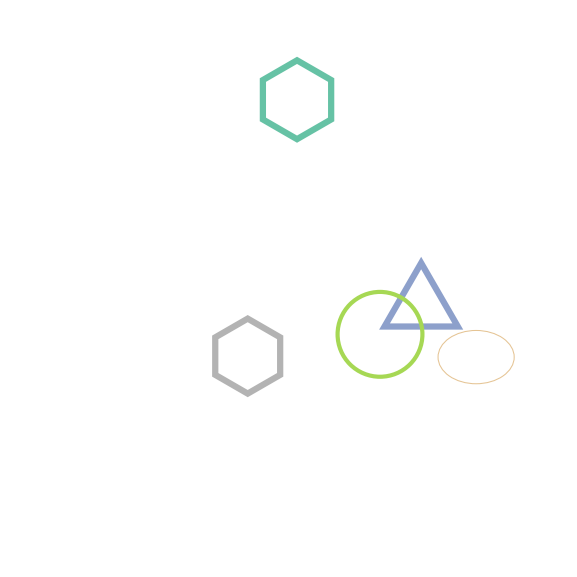[{"shape": "hexagon", "thickness": 3, "radius": 0.34, "center": [0.514, 0.826]}, {"shape": "triangle", "thickness": 3, "radius": 0.37, "center": [0.729, 0.47]}, {"shape": "circle", "thickness": 2, "radius": 0.37, "center": [0.658, 0.42]}, {"shape": "oval", "thickness": 0.5, "radius": 0.33, "center": [0.824, 0.381]}, {"shape": "hexagon", "thickness": 3, "radius": 0.32, "center": [0.429, 0.382]}]